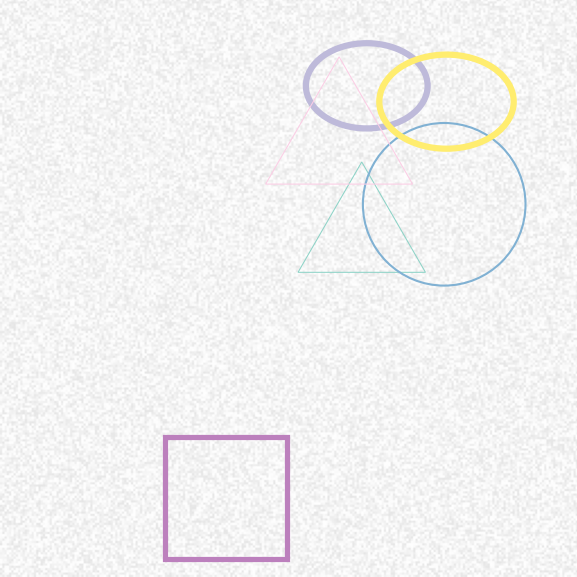[{"shape": "triangle", "thickness": 0.5, "radius": 0.64, "center": [0.626, 0.591]}, {"shape": "oval", "thickness": 3, "radius": 0.53, "center": [0.635, 0.851]}, {"shape": "circle", "thickness": 1, "radius": 0.7, "center": [0.769, 0.645]}, {"shape": "triangle", "thickness": 0.5, "radius": 0.73, "center": [0.587, 0.754]}, {"shape": "square", "thickness": 2.5, "radius": 0.53, "center": [0.391, 0.137]}, {"shape": "oval", "thickness": 3, "radius": 0.58, "center": [0.773, 0.823]}]